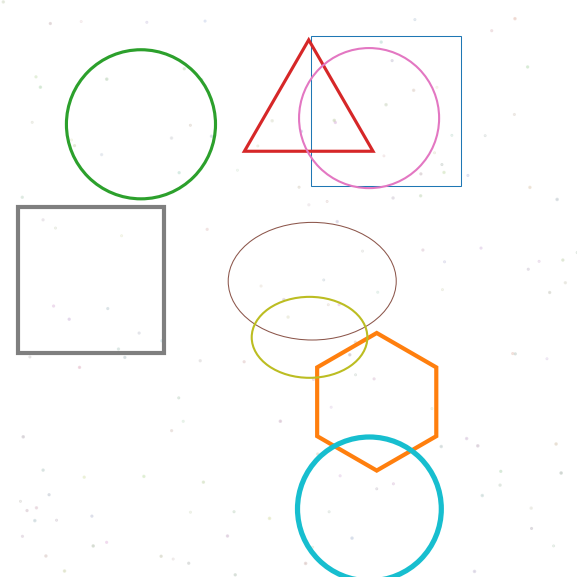[{"shape": "square", "thickness": 0.5, "radius": 0.65, "center": [0.668, 0.806]}, {"shape": "hexagon", "thickness": 2, "radius": 0.6, "center": [0.652, 0.303]}, {"shape": "circle", "thickness": 1.5, "radius": 0.65, "center": [0.244, 0.784]}, {"shape": "triangle", "thickness": 1.5, "radius": 0.64, "center": [0.535, 0.802]}, {"shape": "oval", "thickness": 0.5, "radius": 0.73, "center": [0.541, 0.512]}, {"shape": "circle", "thickness": 1, "radius": 0.61, "center": [0.639, 0.795]}, {"shape": "square", "thickness": 2, "radius": 0.63, "center": [0.157, 0.514]}, {"shape": "oval", "thickness": 1, "radius": 0.5, "center": [0.536, 0.415]}, {"shape": "circle", "thickness": 2.5, "radius": 0.62, "center": [0.64, 0.118]}]